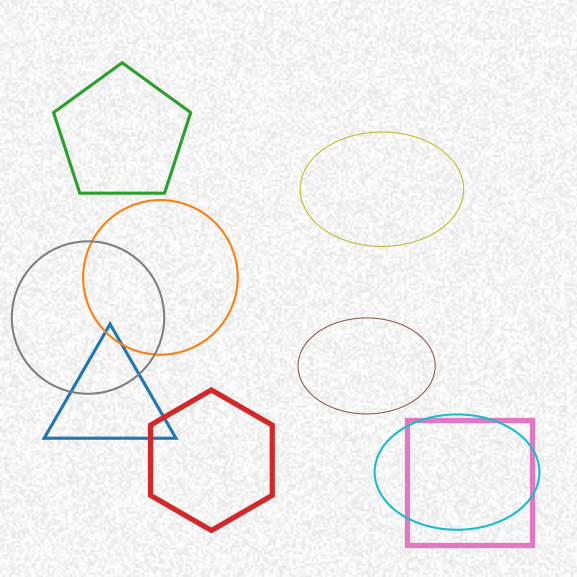[{"shape": "triangle", "thickness": 1.5, "radius": 0.66, "center": [0.191, 0.306]}, {"shape": "circle", "thickness": 1, "radius": 0.67, "center": [0.278, 0.519]}, {"shape": "pentagon", "thickness": 1.5, "radius": 0.62, "center": [0.212, 0.766]}, {"shape": "hexagon", "thickness": 2.5, "radius": 0.61, "center": [0.366, 0.202]}, {"shape": "oval", "thickness": 0.5, "radius": 0.59, "center": [0.635, 0.365]}, {"shape": "square", "thickness": 2.5, "radius": 0.54, "center": [0.813, 0.163]}, {"shape": "circle", "thickness": 1, "radius": 0.66, "center": [0.152, 0.449]}, {"shape": "oval", "thickness": 0.5, "radius": 0.71, "center": [0.661, 0.672]}, {"shape": "oval", "thickness": 1, "radius": 0.71, "center": [0.791, 0.182]}]